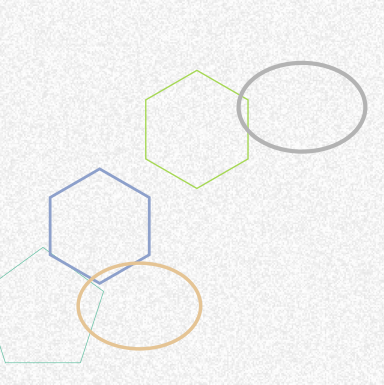[{"shape": "pentagon", "thickness": 0.5, "radius": 0.83, "center": [0.111, 0.192]}, {"shape": "hexagon", "thickness": 2, "radius": 0.74, "center": [0.259, 0.413]}, {"shape": "hexagon", "thickness": 1, "radius": 0.77, "center": [0.511, 0.664]}, {"shape": "oval", "thickness": 2.5, "radius": 0.8, "center": [0.362, 0.205]}, {"shape": "oval", "thickness": 3, "radius": 0.82, "center": [0.784, 0.721]}]